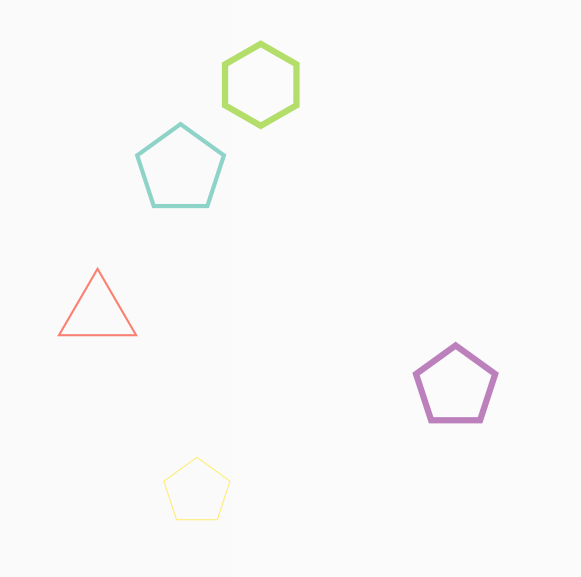[{"shape": "pentagon", "thickness": 2, "radius": 0.39, "center": [0.311, 0.706]}, {"shape": "triangle", "thickness": 1, "radius": 0.38, "center": [0.168, 0.457]}, {"shape": "hexagon", "thickness": 3, "radius": 0.35, "center": [0.449, 0.852]}, {"shape": "pentagon", "thickness": 3, "radius": 0.36, "center": [0.784, 0.329]}, {"shape": "pentagon", "thickness": 0.5, "radius": 0.3, "center": [0.339, 0.148]}]